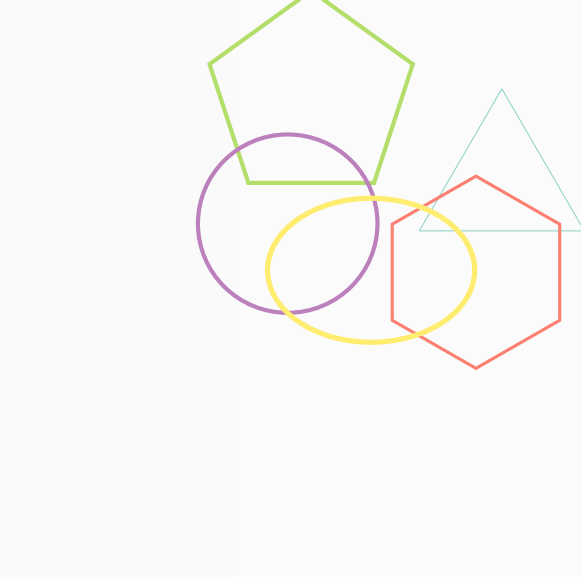[{"shape": "triangle", "thickness": 0.5, "radius": 0.82, "center": [0.863, 0.681]}, {"shape": "hexagon", "thickness": 1.5, "radius": 0.83, "center": [0.819, 0.528]}, {"shape": "pentagon", "thickness": 2, "radius": 0.92, "center": [0.535, 0.831]}, {"shape": "circle", "thickness": 2, "radius": 0.77, "center": [0.495, 0.612]}, {"shape": "oval", "thickness": 2.5, "radius": 0.89, "center": [0.638, 0.531]}]